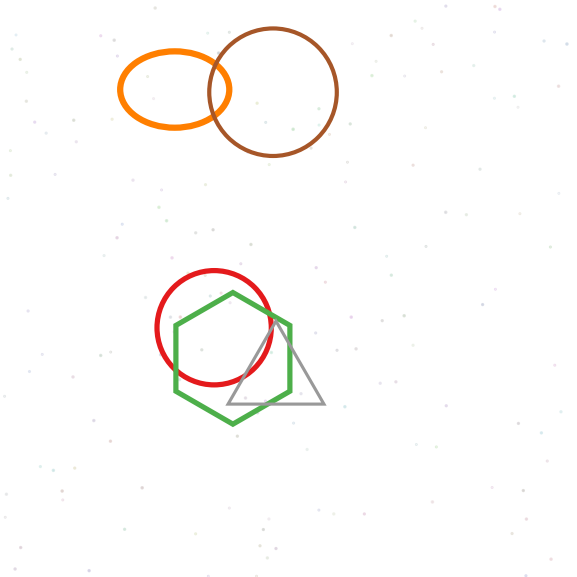[{"shape": "circle", "thickness": 2.5, "radius": 0.49, "center": [0.371, 0.432]}, {"shape": "hexagon", "thickness": 2.5, "radius": 0.57, "center": [0.403, 0.379]}, {"shape": "oval", "thickness": 3, "radius": 0.47, "center": [0.303, 0.844]}, {"shape": "circle", "thickness": 2, "radius": 0.55, "center": [0.473, 0.839]}, {"shape": "triangle", "thickness": 1.5, "radius": 0.48, "center": [0.478, 0.347]}]